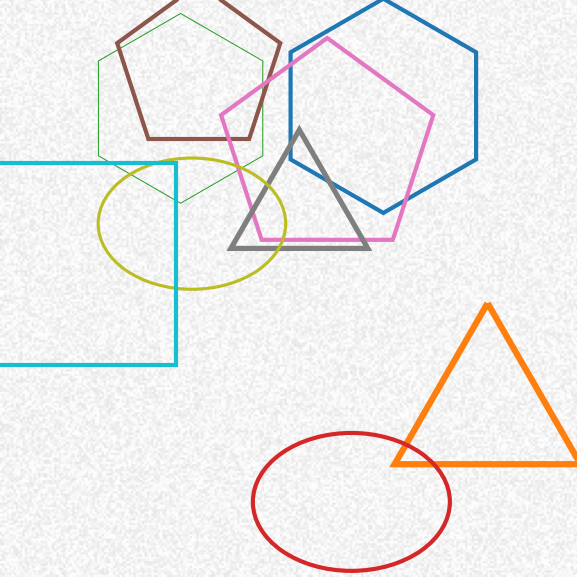[{"shape": "hexagon", "thickness": 2, "radius": 0.93, "center": [0.664, 0.816]}, {"shape": "triangle", "thickness": 3, "radius": 0.93, "center": [0.844, 0.288]}, {"shape": "hexagon", "thickness": 0.5, "radius": 0.82, "center": [0.313, 0.811]}, {"shape": "oval", "thickness": 2, "radius": 0.85, "center": [0.608, 0.13]}, {"shape": "pentagon", "thickness": 2, "radius": 0.74, "center": [0.344, 0.879]}, {"shape": "pentagon", "thickness": 2, "radius": 0.97, "center": [0.567, 0.74]}, {"shape": "triangle", "thickness": 2.5, "radius": 0.68, "center": [0.518, 0.637]}, {"shape": "oval", "thickness": 1.5, "radius": 0.81, "center": [0.332, 0.612]}, {"shape": "square", "thickness": 2, "radius": 0.88, "center": [0.129, 0.542]}]